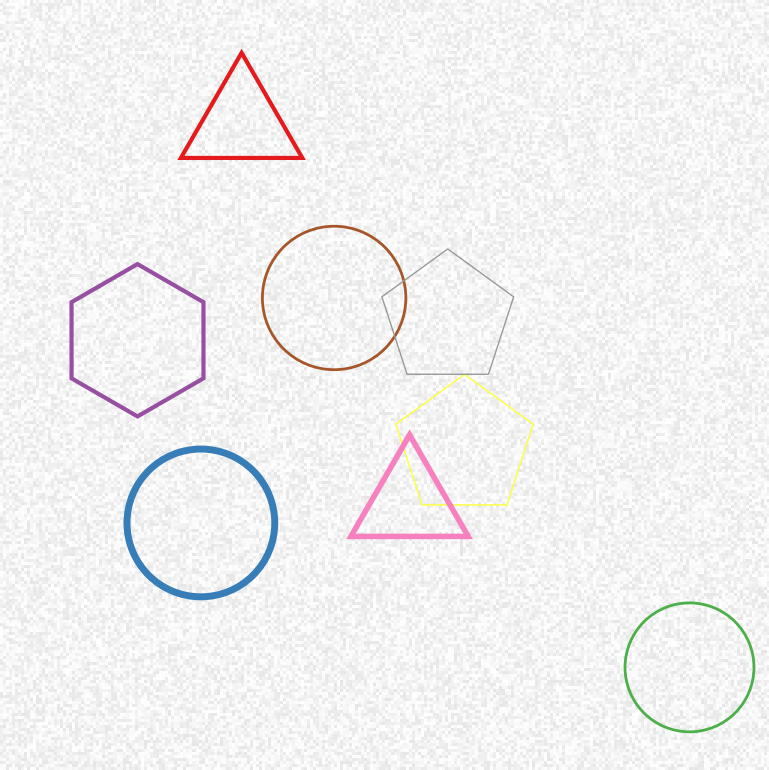[{"shape": "triangle", "thickness": 1.5, "radius": 0.46, "center": [0.314, 0.84]}, {"shape": "circle", "thickness": 2.5, "radius": 0.48, "center": [0.261, 0.321]}, {"shape": "circle", "thickness": 1, "radius": 0.42, "center": [0.895, 0.133]}, {"shape": "hexagon", "thickness": 1.5, "radius": 0.49, "center": [0.179, 0.558]}, {"shape": "pentagon", "thickness": 0.5, "radius": 0.47, "center": [0.603, 0.42]}, {"shape": "circle", "thickness": 1, "radius": 0.47, "center": [0.434, 0.613]}, {"shape": "triangle", "thickness": 2, "radius": 0.44, "center": [0.532, 0.347]}, {"shape": "pentagon", "thickness": 0.5, "radius": 0.45, "center": [0.582, 0.587]}]